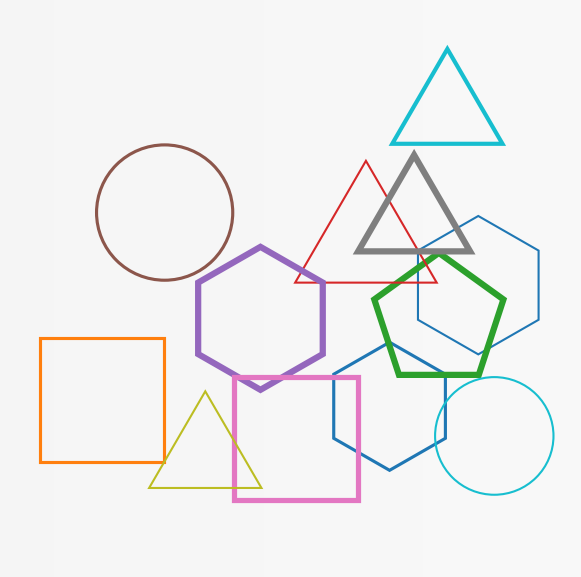[{"shape": "hexagon", "thickness": 1.5, "radius": 0.55, "center": [0.67, 0.296]}, {"shape": "hexagon", "thickness": 1, "radius": 0.6, "center": [0.823, 0.505]}, {"shape": "square", "thickness": 1.5, "radius": 0.54, "center": [0.175, 0.306]}, {"shape": "pentagon", "thickness": 3, "radius": 0.58, "center": [0.755, 0.444]}, {"shape": "triangle", "thickness": 1, "radius": 0.7, "center": [0.63, 0.58]}, {"shape": "hexagon", "thickness": 3, "radius": 0.62, "center": [0.448, 0.448]}, {"shape": "circle", "thickness": 1.5, "radius": 0.59, "center": [0.283, 0.631]}, {"shape": "square", "thickness": 2.5, "radius": 0.53, "center": [0.51, 0.24]}, {"shape": "triangle", "thickness": 3, "radius": 0.56, "center": [0.712, 0.619]}, {"shape": "triangle", "thickness": 1, "radius": 0.56, "center": [0.353, 0.21]}, {"shape": "circle", "thickness": 1, "radius": 0.51, "center": [0.85, 0.244]}, {"shape": "triangle", "thickness": 2, "radius": 0.55, "center": [0.77, 0.805]}]